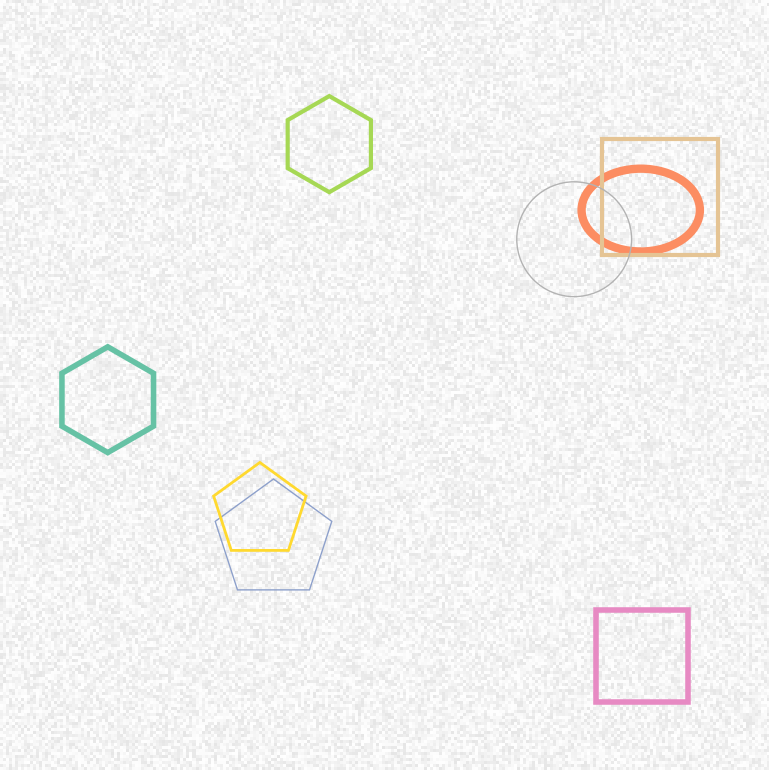[{"shape": "hexagon", "thickness": 2, "radius": 0.34, "center": [0.14, 0.481]}, {"shape": "oval", "thickness": 3, "radius": 0.38, "center": [0.832, 0.727]}, {"shape": "pentagon", "thickness": 0.5, "radius": 0.4, "center": [0.355, 0.298]}, {"shape": "square", "thickness": 2, "radius": 0.3, "center": [0.834, 0.148]}, {"shape": "hexagon", "thickness": 1.5, "radius": 0.31, "center": [0.428, 0.813]}, {"shape": "pentagon", "thickness": 1, "radius": 0.32, "center": [0.337, 0.336]}, {"shape": "square", "thickness": 1.5, "radius": 0.38, "center": [0.857, 0.744]}, {"shape": "circle", "thickness": 0.5, "radius": 0.37, "center": [0.746, 0.689]}]